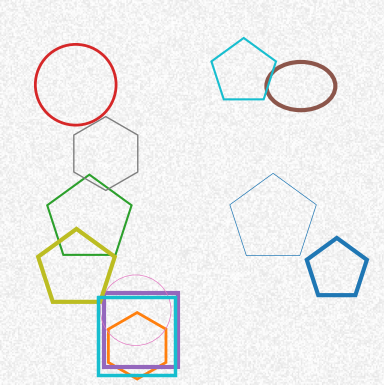[{"shape": "pentagon", "thickness": 3, "radius": 0.41, "center": [0.875, 0.3]}, {"shape": "pentagon", "thickness": 0.5, "radius": 0.59, "center": [0.709, 0.432]}, {"shape": "hexagon", "thickness": 2, "radius": 0.43, "center": [0.356, 0.102]}, {"shape": "pentagon", "thickness": 1.5, "radius": 0.58, "center": [0.232, 0.431]}, {"shape": "circle", "thickness": 2, "radius": 0.52, "center": [0.197, 0.78]}, {"shape": "square", "thickness": 3, "radius": 0.48, "center": [0.366, 0.143]}, {"shape": "oval", "thickness": 3, "radius": 0.45, "center": [0.782, 0.776]}, {"shape": "circle", "thickness": 0.5, "radius": 0.46, "center": [0.353, 0.194]}, {"shape": "hexagon", "thickness": 1, "radius": 0.48, "center": [0.275, 0.601]}, {"shape": "pentagon", "thickness": 3, "radius": 0.52, "center": [0.199, 0.301]}, {"shape": "pentagon", "thickness": 1.5, "radius": 0.44, "center": [0.633, 0.813]}, {"shape": "square", "thickness": 2.5, "radius": 0.5, "center": [0.354, 0.127]}]